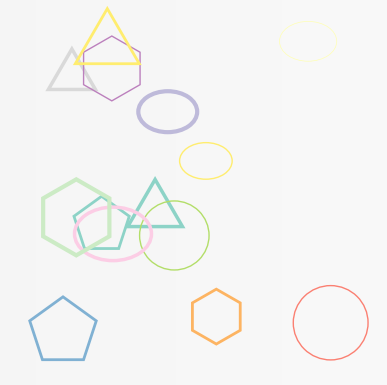[{"shape": "pentagon", "thickness": 2, "radius": 0.38, "center": [0.262, 0.415]}, {"shape": "triangle", "thickness": 2.5, "radius": 0.41, "center": [0.4, 0.452]}, {"shape": "oval", "thickness": 0.5, "radius": 0.37, "center": [0.795, 0.893]}, {"shape": "oval", "thickness": 3, "radius": 0.38, "center": [0.433, 0.71]}, {"shape": "circle", "thickness": 1, "radius": 0.48, "center": [0.853, 0.162]}, {"shape": "pentagon", "thickness": 2, "radius": 0.45, "center": [0.163, 0.139]}, {"shape": "hexagon", "thickness": 2, "radius": 0.36, "center": [0.558, 0.178]}, {"shape": "circle", "thickness": 1, "radius": 0.45, "center": [0.45, 0.388]}, {"shape": "oval", "thickness": 2.5, "radius": 0.5, "center": [0.292, 0.393]}, {"shape": "triangle", "thickness": 2.5, "radius": 0.35, "center": [0.186, 0.803]}, {"shape": "hexagon", "thickness": 1, "radius": 0.42, "center": [0.289, 0.822]}, {"shape": "hexagon", "thickness": 3, "radius": 0.49, "center": [0.197, 0.435]}, {"shape": "triangle", "thickness": 2, "radius": 0.48, "center": [0.277, 0.882]}, {"shape": "oval", "thickness": 1, "radius": 0.34, "center": [0.531, 0.582]}]